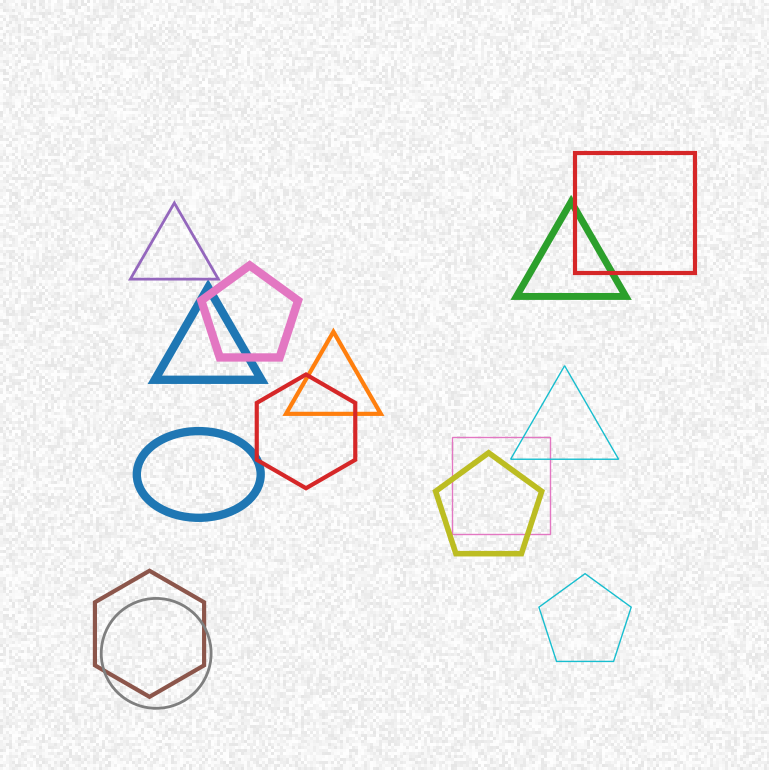[{"shape": "oval", "thickness": 3, "radius": 0.4, "center": [0.258, 0.384]}, {"shape": "triangle", "thickness": 3, "radius": 0.4, "center": [0.27, 0.547]}, {"shape": "triangle", "thickness": 1.5, "radius": 0.36, "center": [0.433, 0.498]}, {"shape": "triangle", "thickness": 2.5, "radius": 0.41, "center": [0.742, 0.656]}, {"shape": "hexagon", "thickness": 1.5, "radius": 0.37, "center": [0.397, 0.44]}, {"shape": "square", "thickness": 1.5, "radius": 0.39, "center": [0.824, 0.724]}, {"shape": "triangle", "thickness": 1, "radius": 0.33, "center": [0.226, 0.67]}, {"shape": "hexagon", "thickness": 1.5, "radius": 0.41, "center": [0.194, 0.177]}, {"shape": "square", "thickness": 0.5, "radius": 0.32, "center": [0.651, 0.37]}, {"shape": "pentagon", "thickness": 3, "radius": 0.33, "center": [0.324, 0.589]}, {"shape": "circle", "thickness": 1, "radius": 0.36, "center": [0.203, 0.151]}, {"shape": "pentagon", "thickness": 2, "radius": 0.36, "center": [0.635, 0.34]}, {"shape": "triangle", "thickness": 0.5, "radius": 0.4, "center": [0.733, 0.444]}, {"shape": "pentagon", "thickness": 0.5, "radius": 0.32, "center": [0.76, 0.192]}]